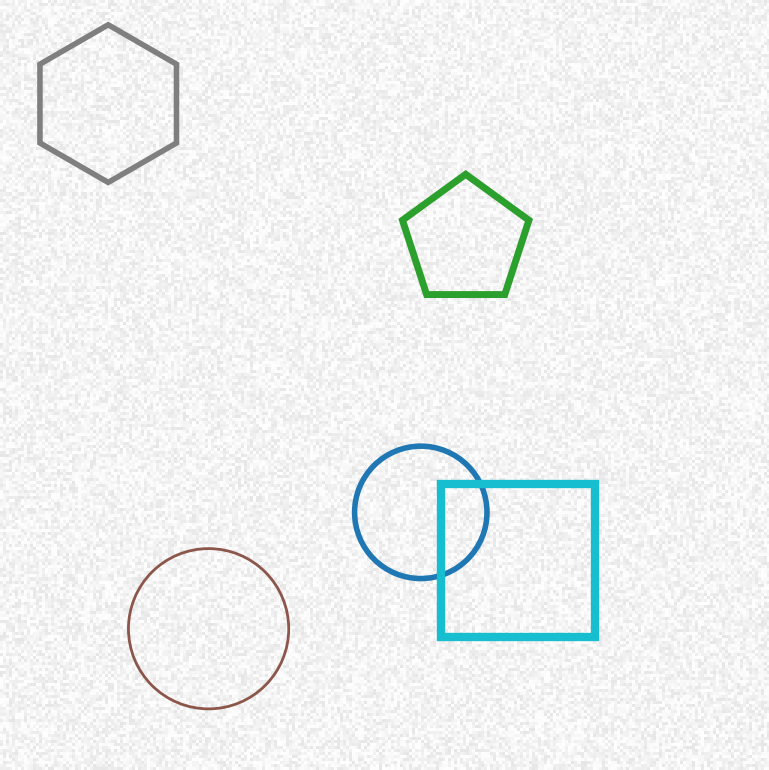[{"shape": "circle", "thickness": 2, "radius": 0.43, "center": [0.546, 0.335]}, {"shape": "pentagon", "thickness": 2.5, "radius": 0.43, "center": [0.605, 0.687]}, {"shape": "circle", "thickness": 1, "radius": 0.52, "center": [0.271, 0.183]}, {"shape": "hexagon", "thickness": 2, "radius": 0.51, "center": [0.141, 0.865]}, {"shape": "square", "thickness": 3, "radius": 0.5, "center": [0.673, 0.272]}]